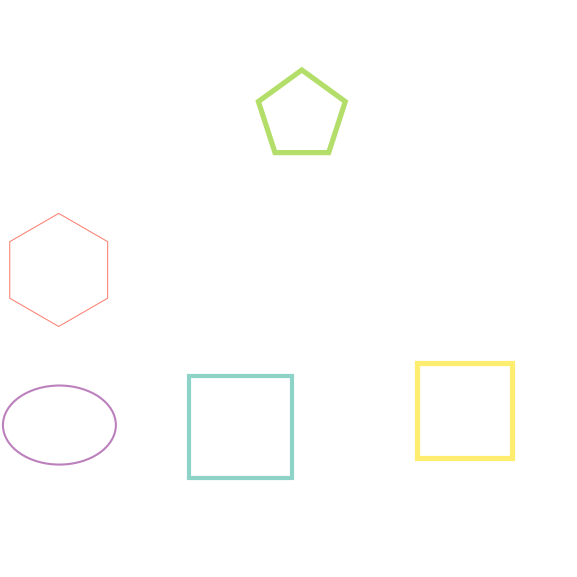[{"shape": "square", "thickness": 2, "radius": 0.44, "center": [0.416, 0.26]}, {"shape": "hexagon", "thickness": 0.5, "radius": 0.49, "center": [0.102, 0.532]}, {"shape": "pentagon", "thickness": 2.5, "radius": 0.4, "center": [0.523, 0.799]}, {"shape": "oval", "thickness": 1, "radius": 0.49, "center": [0.103, 0.263]}, {"shape": "square", "thickness": 2.5, "radius": 0.41, "center": [0.805, 0.288]}]